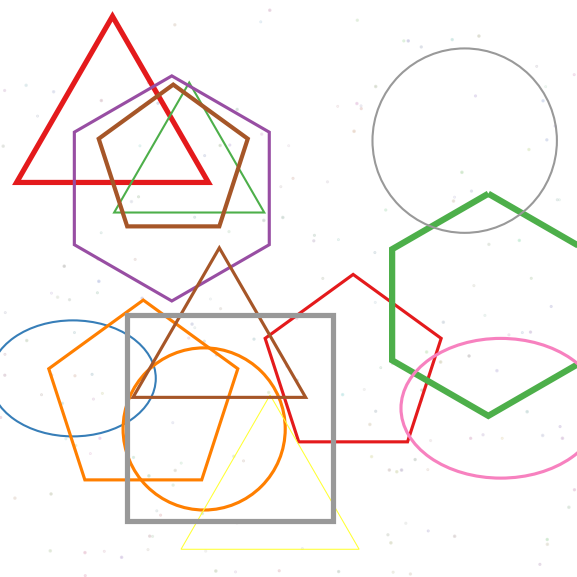[{"shape": "pentagon", "thickness": 1.5, "radius": 0.8, "center": [0.612, 0.364]}, {"shape": "triangle", "thickness": 2.5, "radius": 0.96, "center": [0.195, 0.779]}, {"shape": "oval", "thickness": 1, "radius": 0.72, "center": [0.126, 0.344]}, {"shape": "triangle", "thickness": 1, "radius": 0.75, "center": [0.328, 0.706]}, {"shape": "hexagon", "thickness": 3, "radius": 0.96, "center": [0.846, 0.471]}, {"shape": "hexagon", "thickness": 1.5, "radius": 0.97, "center": [0.298, 0.673]}, {"shape": "pentagon", "thickness": 1.5, "radius": 0.86, "center": [0.248, 0.307]}, {"shape": "circle", "thickness": 1.5, "radius": 0.7, "center": [0.354, 0.256]}, {"shape": "triangle", "thickness": 0.5, "radius": 0.89, "center": [0.468, 0.137]}, {"shape": "triangle", "thickness": 1.5, "radius": 0.86, "center": [0.38, 0.397]}, {"shape": "pentagon", "thickness": 2, "radius": 0.68, "center": [0.3, 0.717]}, {"shape": "oval", "thickness": 1.5, "radius": 0.86, "center": [0.867, 0.292]}, {"shape": "circle", "thickness": 1, "radius": 0.8, "center": [0.805, 0.756]}, {"shape": "square", "thickness": 2.5, "radius": 0.89, "center": [0.398, 0.275]}]